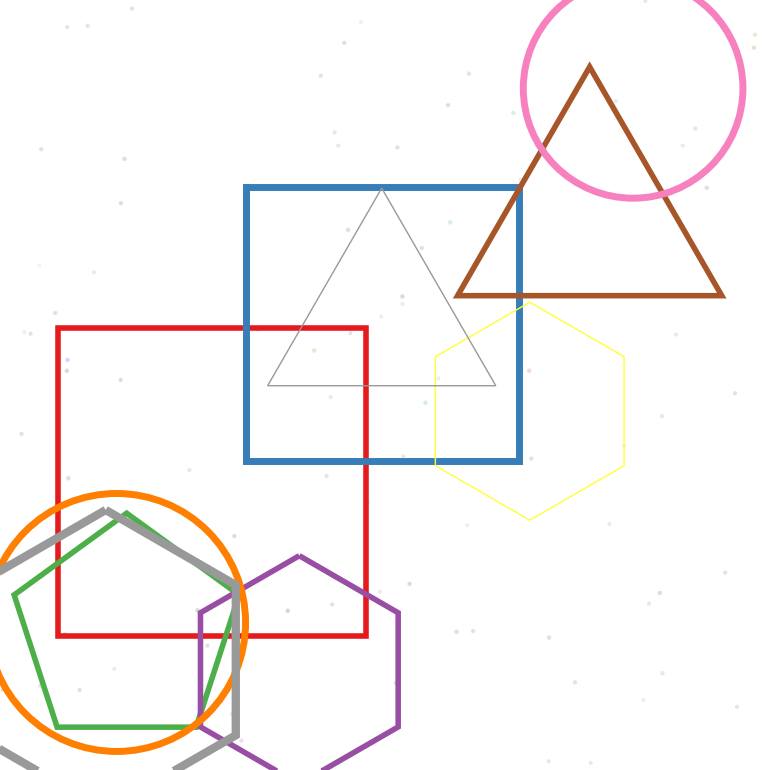[{"shape": "square", "thickness": 2, "radius": 1.0, "center": [0.276, 0.374]}, {"shape": "square", "thickness": 2.5, "radius": 0.89, "center": [0.497, 0.579]}, {"shape": "pentagon", "thickness": 2, "radius": 0.77, "center": [0.164, 0.18]}, {"shape": "hexagon", "thickness": 2, "radius": 0.74, "center": [0.389, 0.13]}, {"shape": "circle", "thickness": 2.5, "radius": 0.84, "center": [0.151, 0.192]}, {"shape": "hexagon", "thickness": 0.5, "radius": 0.71, "center": [0.688, 0.466]}, {"shape": "triangle", "thickness": 2, "radius": 0.99, "center": [0.766, 0.715]}, {"shape": "circle", "thickness": 2.5, "radius": 0.71, "center": [0.822, 0.885]}, {"shape": "hexagon", "thickness": 3, "radius": 0.98, "center": [0.137, 0.143]}, {"shape": "triangle", "thickness": 0.5, "radius": 0.86, "center": [0.496, 0.585]}]